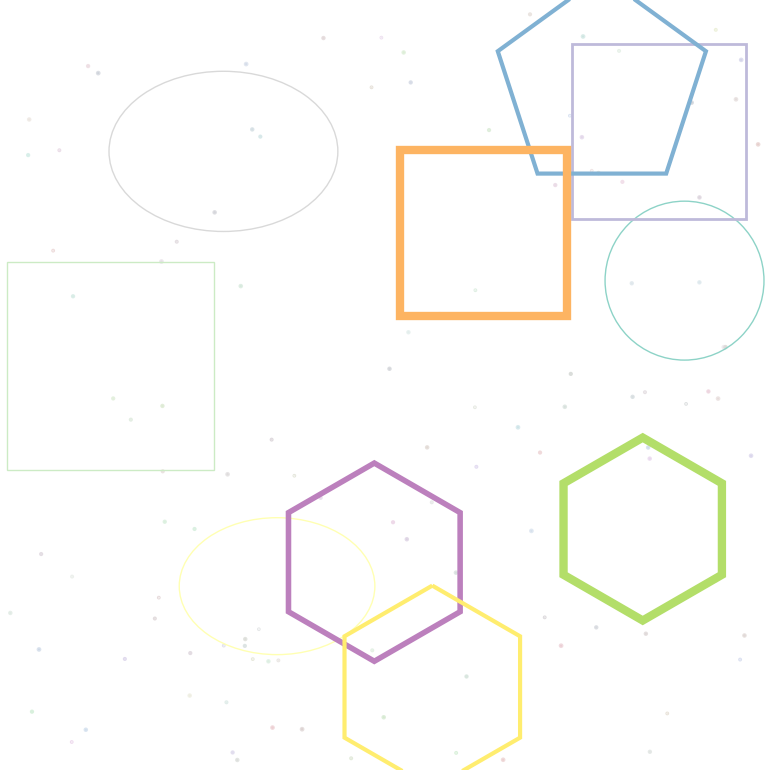[{"shape": "circle", "thickness": 0.5, "radius": 0.52, "center": [0.889, 0.636]}, {"shape": "oval", "thickness": 0.5, "radius": 0.64, "center": [0.36, 0.239]}, {"shape": "square", "thickness": 1, "radius": 0.57, "center": [0.856, 0.829]}, {"shape": "pentagon", "thickness": 1.5, "radius": 0.71, "center": [0.782, 0.89]}, {"shape": "square", "thickness": 3, "radius": 0.54, "center": [0.628, 0.697]}, {"shape": "hexagon", "thickness": 3, "radius": 0.59, "center": [0.835, 0.313]}, {"shape": "oval", "thickness": 0.5, "radius": 0.74, "center": [0.29, 0.803]}, {"shape": "hexagon", "thickness": 2, "radius": 0.64, "center": [0.486, 0.27]}, {"shape": "square", "thickness": 0.5, "radius": 0.67, "center": [0.143, 0.525]}, {"shape": "hexagon", "thickness": 1.5, "radius": 0.66, "center": [0.561, 0.108]}]